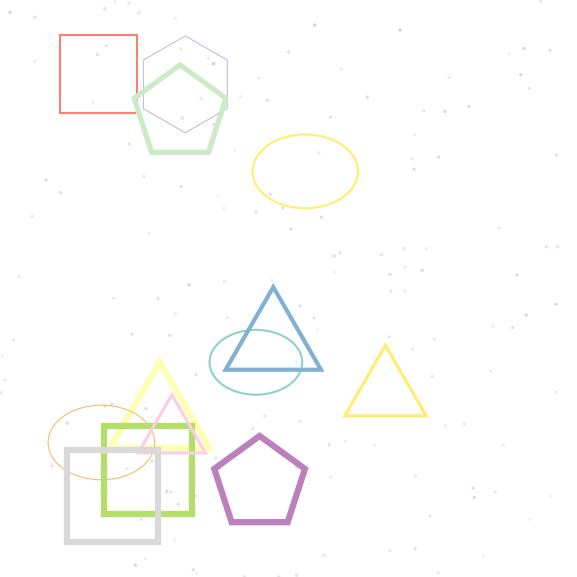[{"shape": "oval", "thickness": 1, "radius": 0.4, "center": [0.443, 0.372]}, {"shape": "triangle", "thickness": 3, "radius": 0.5, "center": [0.277, 0.273]}, {"shape": "hexagon", "thickness": 0.5, "radius": 0.42, "center": [0.321, 0.853]}, {"shape": "square", "thickness": 1, "radius": 0.34, "center": [0.17, 0.872]}, {"shape": "triangle", "thickness": 2, "radius": 0.48, "center": [0.473, 0.407]}, {"shape": "oval", "thickness": 0.5, "radius": 0.46, "center": [0.176, 0.233]}, {"shape": "square", "thickness": 3, "radius": 0.38, "center": [0.257, 0.186]}, {"shape": "triangle", "thickness": 1.5, "radius": 0.34, "center": [0.298, 0.248]}, {"shape": "square", "thickness": 3, "radius": 0.4, "center": [0.195, 0.14]}, {"shape": "pentagon", "thickness": 3, "radius": 0.41, "center": [0.45, 0.162]}, {"shape": "pentagon", "thickness": 2.5, "radius": 0.42, "center": [0.312, 0.803]}, {"shape": "triangle", "thickness": 1.5, "radius": 0.41, "center": [0.667, 0.32]}, {"shape": "oval", "thickness": 1, "radius": 0.46, "center": [0.529, 0.702]}]